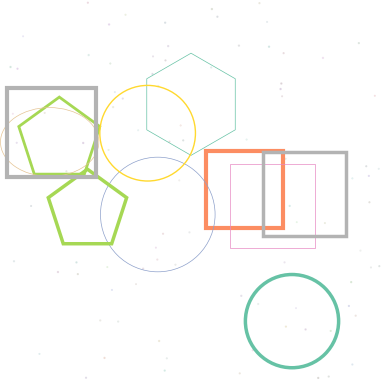[{"shape": "hexagon", "thickness": 0.5, "radius": 0.66, "center": [0.496, 0.729]}, {"shape": "circle", "thickness": 2.5, "radius": 0.61, "center": [0.758, 0.166]}, {"shape": "square", "thickness": 3, "radius": 0.5, "center": [0.635, 0.508]}, {"shape": "circle", "thickness": 0.5, "radius": 0.74, "center": [0.41, 0.443]}, {"shape": "square", "thickness": 0.5, "radius": 0.55, "center": [0.708, 0.465]}, {"shape": "pentagon", "thickness": 2.5, "radius": 0.53, "center": [0.227, 0.453]}, {"shape": "pentagon", "thickness": 2, "radius": 0.55, "center": [0.154, 0.637]}, {"shape": "circle", "thickness": 1, "radius": 0.62, "center": [0.383, 0.654]}, {"shape": "oval", "thickness": 0.5, "radius": 0.64, "center": [0.129, 0.631]}, {"shape": "square", "thickness": 3, "radius": 0.58, "center": [0.134, 0.657]}, {"shape": "square", "thickness": 2.5, "radius": 0.54, "center": [0.791, 0.496]}]